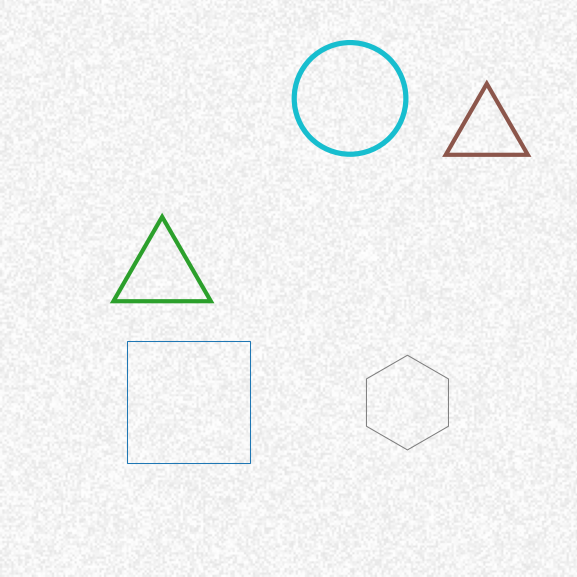[{"shape": "square", "thickness": 0.5, "radius": 0.53, "center": [0.326, 0.302]}, {"shape": "triangle", "thickness": 2, "radius": 0.49, "center": [0.281, 0.526]}, {"shape": "triangle", "thickness": 2, "radius": 0.41, "center": [0.843, 0.772]}, {"shape": "hexagon", "thickness": 0.5, "radius": 0.41, "center": [0.706, 0.302]}, {"shape": "circle", "thickness": 2.5, "radius": 0.48, "center": [0.606, 0.829]}]